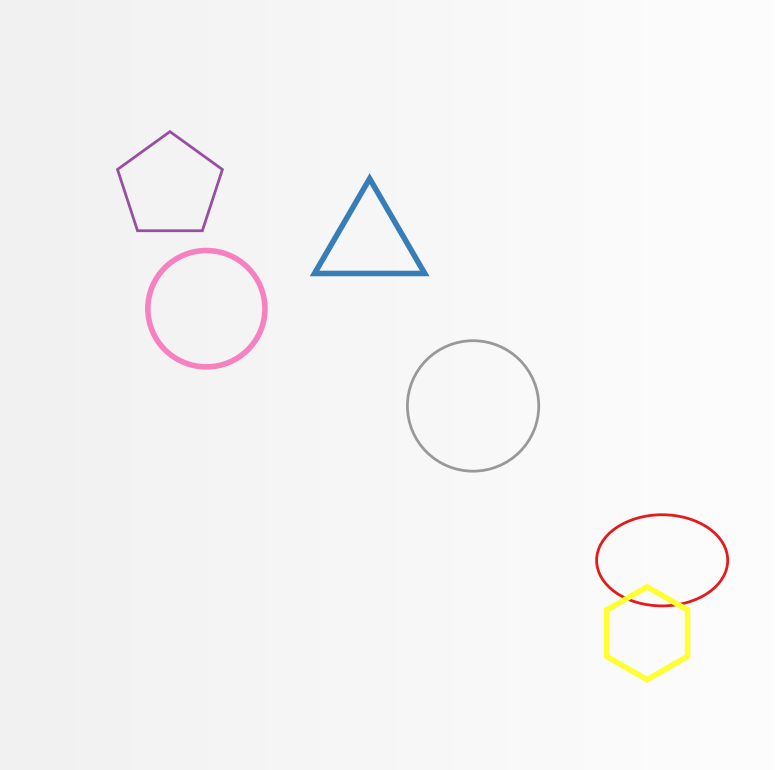[{"shape": "oval", "thickness": 1, "radius": 0.42, "center": [0.854, 0.272]}, {"shape": "triangle", "thickness": 2, "radius": 0.41, "center": [0.477, 0.686]}, {"shape": "pentagon", "thickness": 1, "radius": 0.36, "center": [0.219, 0.758]}, {"shape": "hexagon", "thickness": 2, "radius": 0.3, "center": [0.835, 0.178]}, {"shape": "circle", "thickness": 2, "radius": 0.38, "center": [0.266, 0.599]}, {"shape": "circle", "thickness": 1, "radius": 0.42, "center": [0.61, 0.473]}]